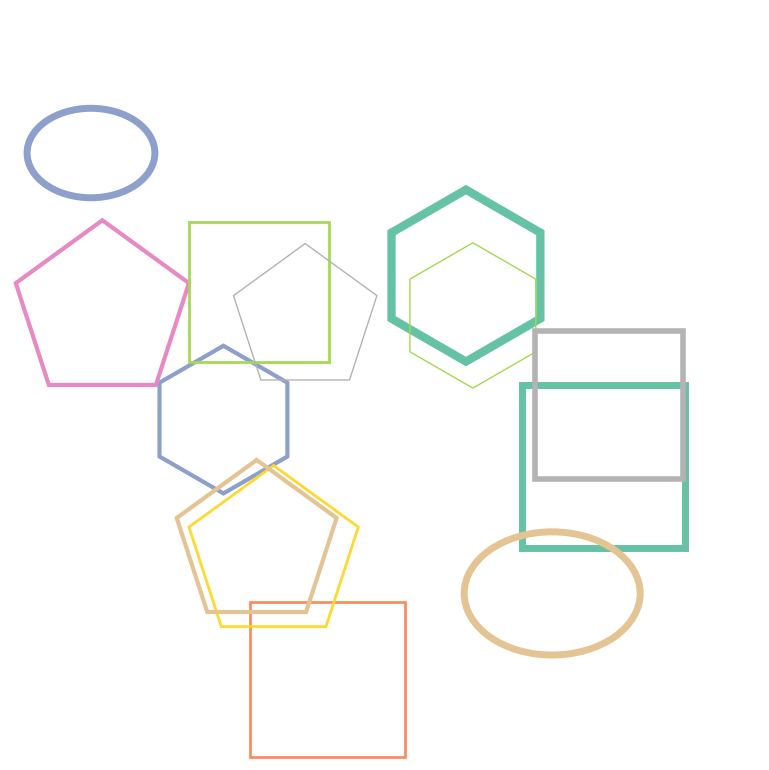[{"shape": "square", "thickness": 2.5, "radius": 0.53, "center": [0.783, 0.394]}, {"shape": "hexagon", "thickness": 3, "radius": 0.56, "center": [0.605, 0.642]}, {"shape": "square", "thickness": 1, "radius": 0.5, "center": [0.425, 0.118]}, {"shape": "oval", "thickness": 2.5, "radius": 0.41, "center": [0.118, 0.801]}, {"shape": "hexagon", "thickness": 1.5, "radius": 0.48, "center": [0.29, 0.455]}, {"shape": "pentagon", "thickness": 1.5, "radius": 0.59, "center": [0.133, 0.596]}, {"shape": "hexagon", "thickness": 0.5, "radius": 0.47, "center": [0.614, 0.59]}, {"shape": "square", "thickness": 1, "radius": 0.46, "center": [0.336, 0.621]}, {"shape": "pentagon", "thickness": 1, "radius": 0.58, "center": [0.355, 0.28]}, {"shape": "oval", "thickness": 2.5, "radius": 0.57, "center": [0.717, 0.229]}, {"shape": "pentagon", "thickness": 1.5, "radius": 0.55, "center": [0.333, 0.294]}, {"shape": "square", "thickness": 2, "radius": 0.48, "center": [0.791, 0.474]}, {"shape": "pentagon", "thickness": 0.5, "radius": 0.49, "center": [0.396, 0.586]}]